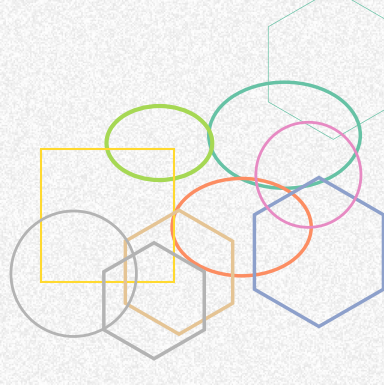[{"shape": "hexagon", "thickness": 0.5, "radius": 0.98, "center": [0.866, 0.833]}, {"shape": "oval", "thickness": 2.5, "radius": 0.98, "center": [0.739, 0.649]}, {"shape": "oval", "thickness": 2.5, "radius": 0.9, "center": [0.628, 0.41]}, {"shape": "hexagon", "thickness": 2.5, "radius": 0.97, "center": [0.828, 0.345]}, {"shape": "circle", "thickness": 2, "radius": 0.68, "center": [0.801, 0.546]}, {"shape": "oval", "thickness": 3, "radius": 0.69, "center": [0.414, 0.629]}, {"shape": "square", "thickness": 1.5, "radius": 0.87, "center": [0.279, 0.44]}, {"shape": "hexagon", "thickness": 2.5, "radius": 0.8, "center": [0.465, 0.293]}, {"shape": "hexagon", "thickness": 2.5, "radius": 0.75, "center": [0.4, 0.219]}, {"shape": "circle", "thickness": 2, "radius": 0.81, "center": [0.191, 0.289]}]